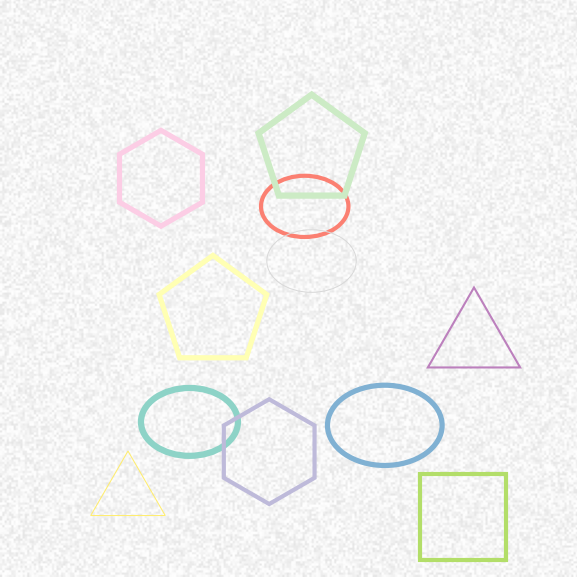[{"shape": "oval", "thickness": 3, "radius": 0.42, "center": [0.328, 0.269]}, {"shape": "pentagon", "thickness": 2.5, "radius": 0.49, "center": [0.369, 0.459]}, {"shape": "hexagon", "thickness": 2, "radius": 0.45, "center": [0.466, 0.217]}, {"shape": "oval", "thickness": 2, "radius": 0.38, "center": [0.528, 0.642]}, {"shape": "oval", "thickness": 2.5, "radius": 0.5, "center": [0.666, 0.263]}, {"shape": "square", "thickness": 2, "radius": 0.37, "center": [0.802, 0.104]}, {"shape": "hexagon", "thickness": 2.5, "radius": 0.41, "center": [0.279, 0.69]}, {"shape": "oval", "thickness": 0.5, "radius": 0.39, "center": [0.539, 0.547]}, {"shape": "triangle", "thickness": 1, "radius": 0.46, "center": [0.821, 0.409]}, {"shape": "pentagon", "thickness": 3, "radius": 0.48, "center": [0.54, 0.739]}, {"shape": "triangle", "thickness": 0.5, "radius": 0.37, "center": [0.222, 0.144]}]